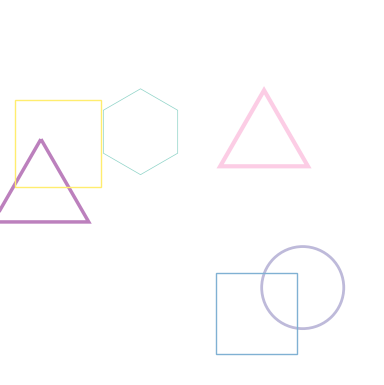[{"shape": "hexagon", "thickness": 0.5, "radius": 0.56, "center": [0.365, 0.658]}, {"shape": "circle", "thickness": 2, "radius": 0.53, "center": [0.786, 0.253]}, {"shape": "square", "thickness": 1, "radius": 0.52, "center": [0.667, 0.185]}, {"shape": "triangle", "thickness": 3, "radius": 0.66, "center": [0.686, 0.634]}, {"shape": "triangle", "thickness": 2.5, "radius": 0.72, "center": [0.106, 0.495]}, {"shape": "square", "thickness": 1, "radius": 0.56, "center": [0.151, 0.628]}]